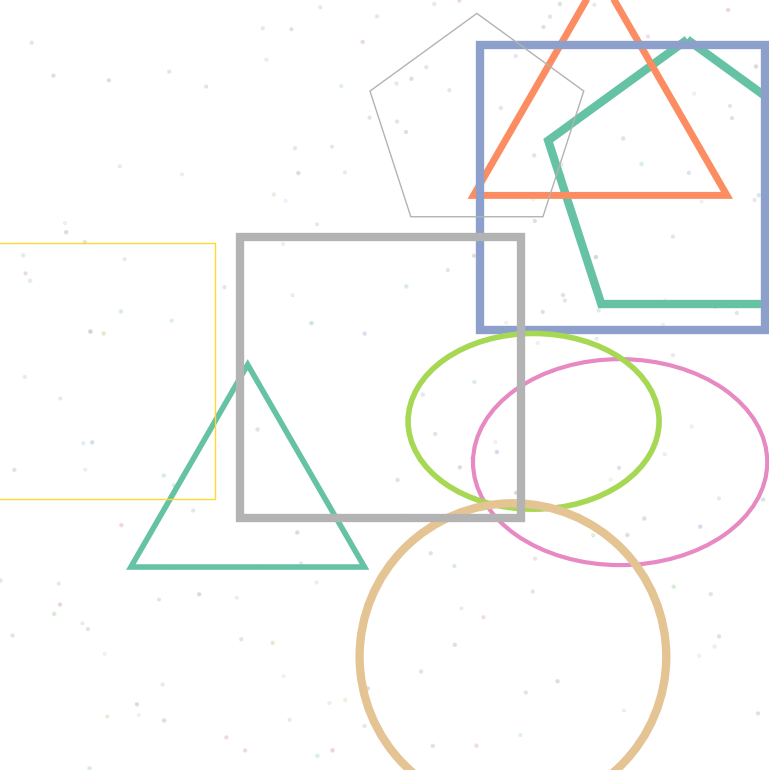[{"shape": "pentagon", "thickness": 3, "radius": 0.95, "center": [0.893, 0.759]}, {"shape": "triangle", "thickness": 2, "radius": 0.88, "center": [0.322, 0.351]}, {"shape": "triangle", "thickness": 2.5, "radius": 0.95, "center": [0.78, 0.841]}, {"shape": "square", "thickness": 3, "radius": 0.93, "center": [0.808, 0.756]}, {"shape": "oval", "thickness": 1.5, "radius": 0.96, "center": [0.805, 0.4]}, {"shape": "oval", "thickness": 2, "radius": 0.81, "center": [0.693, 0.453]}, {"shape": "square", "thickness": 0.5, "radius": 0.83, "center": [0.114, 0.518]}, {"shape": "circle", "thickness": 3, "radius": 1.0, "center": [0.666, 0.147]}, {"shape": "square", "thickness": 3, "radius": 0.91, "center": [0.494, 0.509]}, {"shape": "pentagon", "thickness": 0.5, "radius": 0.73, "center": [0.619, 0.837]}]